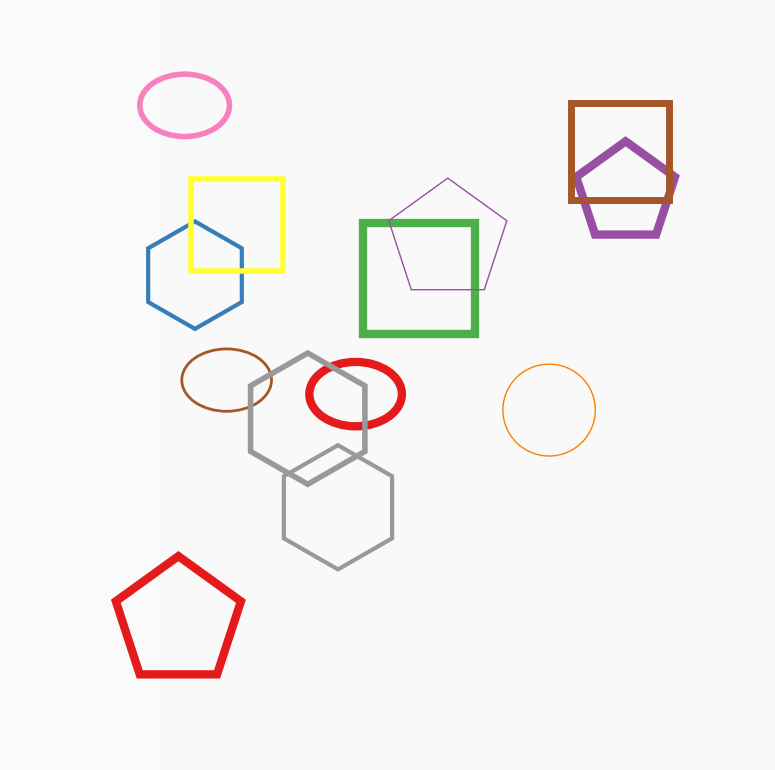[{"shape": "oval", "thickness": 3, "radius": 0.3, "center": [0.459, 0.488]}, {"shape": "pentagon", "thickness": 3, "radius": 0.42, "center": [0.23, 0.193]}, {"shape": "hexagon", "thickness": 1.5, "radius": 0.35, "center": [0.252, 0.643]}, {"shape": "square", "thickness": 3, "radius": 0.36, "center": [0.541, 0.638]}, {"shape": "pentagon", "thickness": 3, "radius": 0.33, "center": [0.807, 0.75]}, {"shape": "pentagon", "thickness": 0.5, "radius": 0.4, "center": [0.578, 0.689]}, {"shape": "circle", "thickness": 0.5, "radius": 0.3, "center": [0.709, 0.467]}, {"shape": "square", "thickness": 2, "radius": 0.3, "center": [0.306, 0.708]}, {"shape": "square", "thickness": 2.5, "radius": 0.32, "center": [0.8, 0.804]}, {"shape": "oval", "thickness": 1, "radius": 0.29, "center": [0.292, 0.506]}, {"shape": "oval", "thickness": 2, "radius": 0.29, "center": [0.238, 0.863]}, {"shape": "hexagon", "thickness": 1.5, "radius": 0.4, "center": [0.436, 0.341]}, {"shape": "hexagon", "thickness": 2, "radius": 0.43, "center": [0.397, 0.456]}]